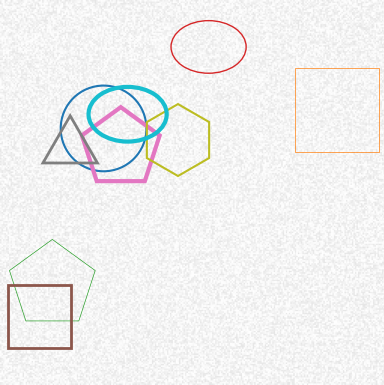[{"shape": "circle", "thickness": 1.5, "radius": 0.56, "center": [0.269, 0.666]}, {"shape": "square", "thickness": 0.5, "radius": 0.55, "center": [0.876, 0.714]}, {"shape": "pentagon", "thickness": 0.5, "radius": 0.59, "center": [0.136, 0.261]}, {"shape": "oval", "thickness": 1, "radius": 0.49, "center": [0.542, 0.878]}, {"shape": "square", "thickness": 2, "radius": 0.41, "center": [0.103, 0.177]}, {"shape": "pentagon", "thickness": 3, "radius": 0.53, "center": [0.314, 0.615]}, {"shape": "triangle", "thickness": 2, "radius": 0.41, "center": [0.182, 0.618]}, {"shape": "hexagon", "thickness": 1.5, "radius": 0.47, "center": [0.462, 0.636]}, {"shape": "oval", "thickness": 3, "radius": 0.51, "center": [0.331, 0.703]}]